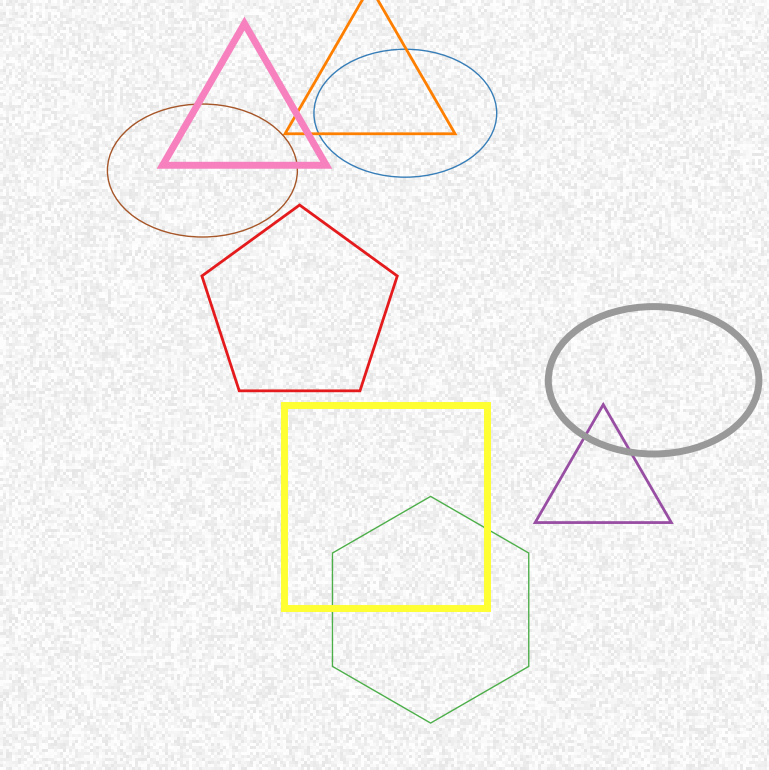[{"shape": "pentagon", "thickness": 1, "radius": 0.67, "center": [0.389, 0.6]}, {"shape": "oval", "thickness": 0.5, "radius": 0.59, "center": [0.526, 0.853]}, {"shape": "hexagon", "thickness": 0.5, "radius": 0.74, "center": [0.559, 0.208]}, {"shape": "triangle", "thickness": 1, "radius": 0.51, "center": [0.783, 0.372]}, {"shape": "triangle", "thickness": 1, "radius": 0.64, "center": [0.481, 0.89]}, {"shape": "square", "thickness": 2.5, "radius": 0.66, "center": [0.501, 0.342]}, {"shape": "oval", "thickness": 0.5, "radius": 0.62, "center": [0.263, 0.779]}, {"shape": "triangle", "thickness": 2.5, "radius": 0.61, "center": [0.317, 0.847]}, {"shape": "oval", "thickness": 2.5, "radius": 0.68, "center": [0.849, 0.506]}]